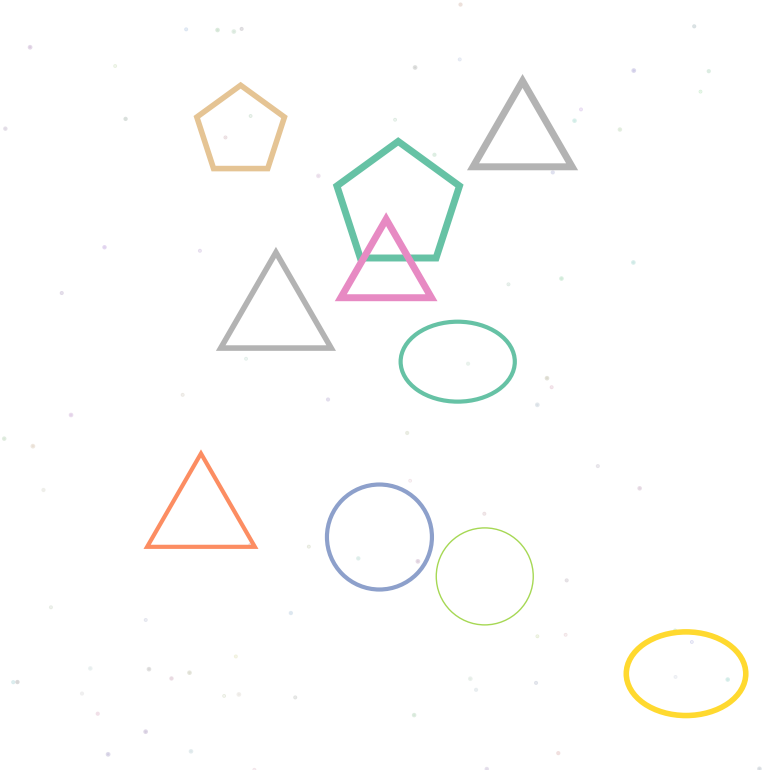[{"shape": "pentagon", "thickness": 2.5, "radius": 0.42, "center": [0.517, 0.733]}, {"shape": "oval", "thickness": 1.5, "radius": 0.37, "center": [0.594, 0.53]}, {"shape": "triangle", "thickness": 1.5, "radius": 0.4, "center": [0.261, 0.33]}, {"shape": "circle", "thickness": 1.5, "radius": 0.34, "center": [0.493, 0.303]}, {"shape": "triangle", "thickness": 2.5, "radius": 0.34, "center": [0.501, 0.647]}, {"shape": "circle", "thickness": 0.5, "radius": 0.31, "center": [0.63, 0.251]}, {"shape": "oval", "thickness": 2, "radius": 0.39, "center": [0.891, 0.125]}, {"shape": "pentagon", "thickness": 2, "radius": 0.3, "center": [0.313, 0.829]}, {"shape": "triangle", "thickness": 2, "radius": 0.41, "center": [0.358, 0.589]}, {"shape": "triangle", "thickness": 2.5, "radius": 0.37, "center": [0.679, 0.821]}]